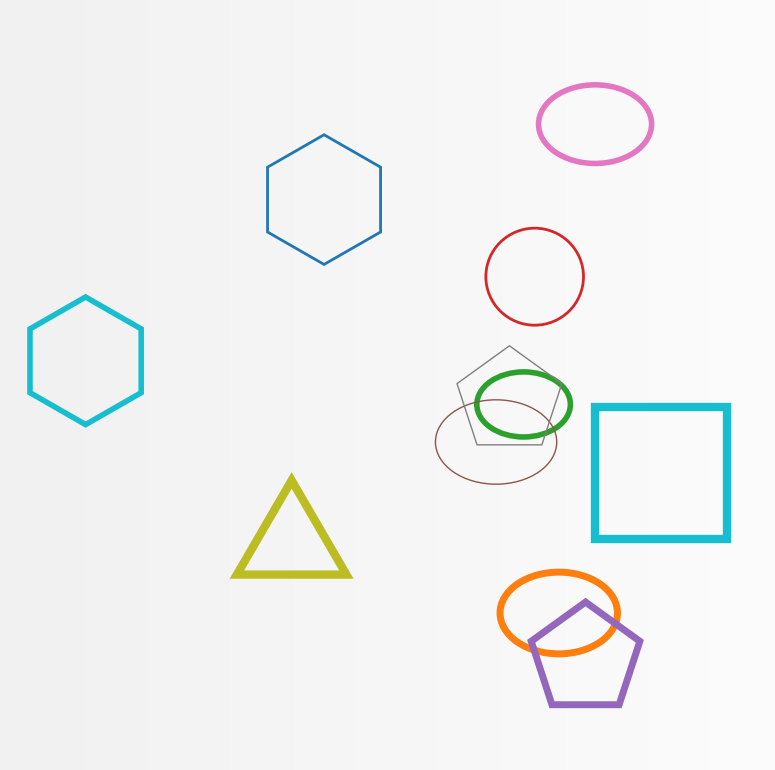[{"shape": "hexagon", "thickness": 1, "radius": 0.42, "center": [0.418, 0.741]}, {"shape": "oval", "thickness": 2.5, "radius": 0.38, "center": [0.721, 0.204]}, {"shape": "oval", "thickness": 2, "radius": 0.3, "center": [0.676, 0.475]}, {"shape": "circle", "thickness": 1, "radius": 0.31, "center": [0.69, 0.641]}, {"shape": "pentagon", "thickness": 2.5, "radius": 0.37, "center": [0.756, 0.144]}, {"shape": "oval", "thickness": 0.5, "radius": 0.39, "center": [0.64, 0.426]}, {"shape": "oval", "thickness": 2, "radius": 0.36, "center": [0.768, 0.839]}, {"shape": "pentagon", "thickness": 0.5, "radius": 0.36, "center": [0.657, 0.48]}, {"shape": "triangle", "thickness": 3, "radius": 0.41, "center": [0.376, 0.295]}, {"shape": "hexagon", "thickness": 2, "radius": 0.41, "center": [0.11, 0.531]}, {"shape": "square", "thickness": 3, "radius": 0.43, "center": [0.853, 0.385]}]